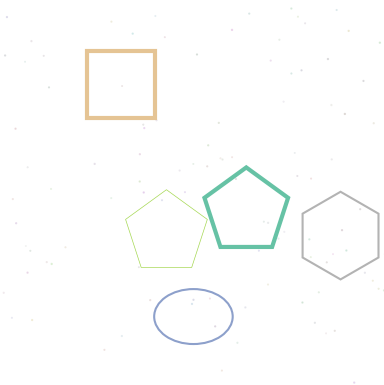[{"shape": "pentagon", "thickness": 3, "radius": 0.57, "center": [0.64, 0.451]}, {"shape": "oval", "thickness": 1.5, "radius": 0.51, "center": [0.502, 0.178]}, {"shape": "pentagon", "thickness": 0.5, "radius": 0.56, "center": [0.432, 0.396]}, {"shape": "square", "thickness": 3, "radius": 0.44, "center": [0.313, 0.78]}, {"shape": "hexagon", "thickness": 1.5, "radius": 0.57, "center": [0.885, 0.388]}]